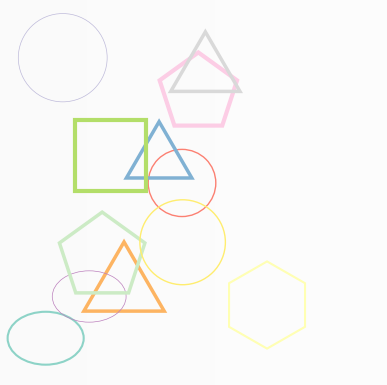[{"shape": "oval", "thickness": 1.5, "radius": 0.49, "center": [0.118, 0.121]}, {"shape": "hexagon", "thickness": 1.5, "radius": 0.57, "center": [0.689, 0.208]}, {"shape": "circle", "thickness": 0.5, "radius": 0.57, "center": [0.162, 0.85]}, {"shape": "circle", "thickness": 1, "radius": 0.44, "center": [0.47, 0.525]}, {"shape": "triangle", "thickness": 2.5, "radius": 0.49, "center": [0.411, 0.586]}, {"shape": "triangle", "thickness": 2.5, "radius": 0.6, "center": [0.32, 0.252]}, {"shape": "square", "thickness": 3, "radius": 0.46, "center": [0.285, 0.596]}, {"shape": "pentagon", "thickness": 3, "radius": 0.53, "center": [0.512, 0.759]}, {"shape": "triangle", "thickness": 2.5, "radius": 0.52, "center": [0.53, 0.814]}, {"shape": "oval", "thickness": 0.5, "radius": 0.48, "center": [0.23, 0.23]}, {"shape": "pentagon", "thickness": 2.5, "radius": 0.58, "center": [0.264, 0.333]}, {"shape": "circle", "thickness": 1, "radius": 0.55, "center": [0.471, 0.371]}]